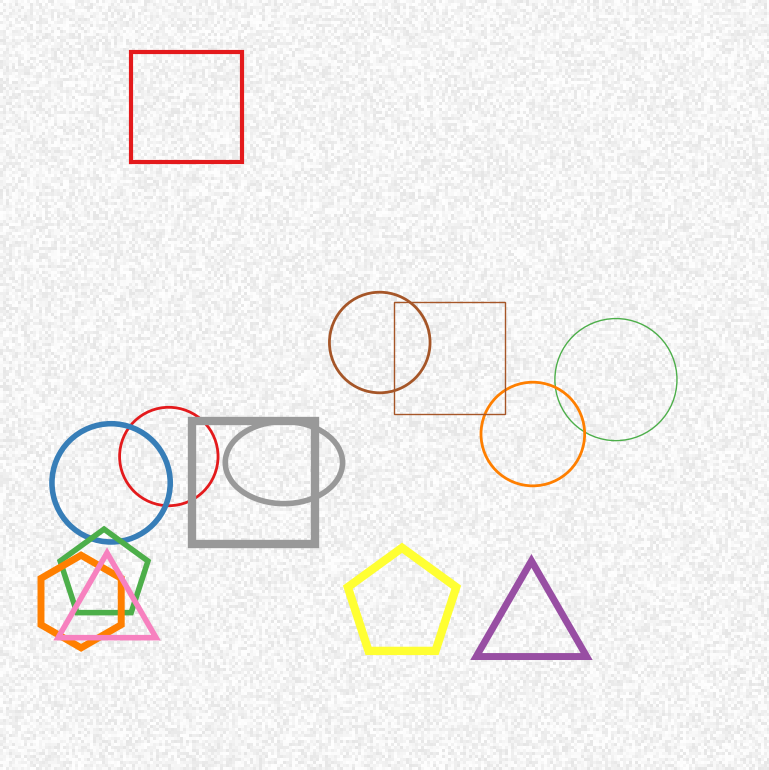[{"shape": "circle", "thickness": 1, "radius": 0.32, "center": [0.219, 0.407]}, {"shape": "square", "thickness": 1.5, "radius": 0.36, "center": [0.242, 0.861]}, {"shape": "circle", "thickness": 2, "radius": 0.38, "center": [0.144, 0.373]}, {"shape": "circle", "thickness": 0.5, "radius": 0.4, "center": [0.8, 0.507]}, {"shape": "pentagon", "thickness": 2, "radius": 0.3, "center": [0.135, 0.253]}, {"shape": "triangle", "thickness": 2.5, "radius": 0.41, "center": [0.69, 0.189]}, {"shape": "hexagon", "thickness": 2.5, "radius": 0.3, "center": [0.105, 0.219]}, {"shape": "circle", "thickness": 1, "radius": 0.34, "center": [0.692, 0.436]}, {"shape": "pentagon", "thickness": 3, "radius": 0.37, "center": [0.522, 0.215]}, {"shape": "square", "thickness": 0.5, "radius": 0.36, "center": [0.584, 0.535]}, {"shape": "circle", "thickness": 1, "radius": 0.33, "center": [0.493, 0.555]}, {"shape": "triangle", "thickness": 2, "radius": 0.37, "center": [0.139, 0.209]}, {"shape": "oval", "thickness": 2, "radius": 0.38, "center": [0.369, 0.399]}, {"shape": "square", "thickness": 3, "radius": 0.4, "center": [0.33, 0.374]}]